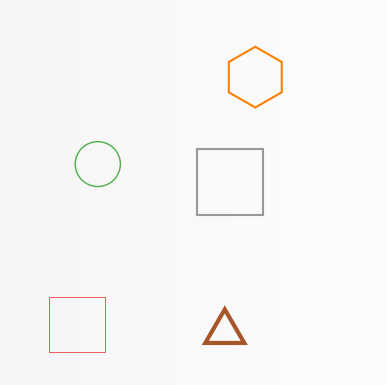[{"shape": "square", "thickness": 0.5, "radius": 0.36, "center": [0.198, 0.157]}, {"shape": "circle", "thickness": 1, "radius": 0.29, "center": [0.252, 0.574]}, {"shape": "hexagon", "thickness": 1.5, "radius": 0.39, "center": [0.659, 0.8]}, {"shape": "triangle", "thickness": 3, "radius": 0.29, "center": [0.58, 0.138]}, {"shape": "square", "thickness": 1.5, "radius": 0.42, "center": [0.594, 0.527]}]